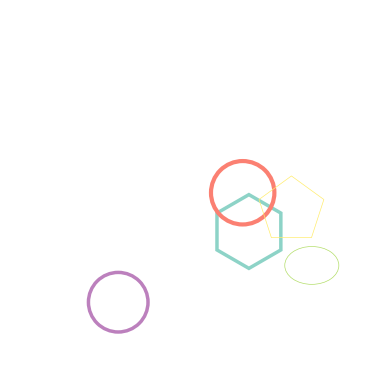[{"shape": "hexagon", "thickness": 2.5, "radius": 0.48, "center": [0.647, 0.399]}, {"shape": "circle", "thickness": 3, "radius": 0.41, "center": [0.63, 0.499]}, {"shape": "oval", "thickness": 0.5, "radius": 0.35, "center": [0.81, 0.311]}, {"shape": "circle", "thickness": 2.5, "radius": 0.39, "center": [0.307, 0.215]}, {"shape": "pentagon", "thickness": 0.5, "radius": 0.44, "center": [0.757, 0.454]}]